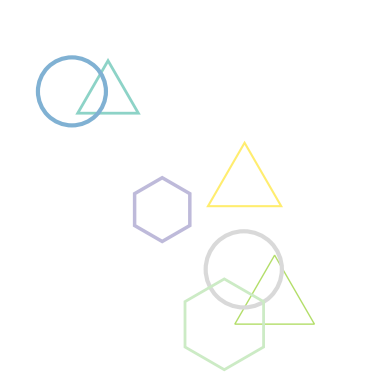[{"shape": "triangle", "thickness": 2, "radius": 0.45, "center": [0.281, 0.751]}, {"shape": "hexagon", "thickness": 2.5, "radius": 0.41, "center": [0.421, 0.456]}, {"shape": "circle", "thickness": 3, "radius": 0.44, "center": [0.187, 0.763]}, {"shape": "triangle", "thickness": 1, "radius": 0.6, "center": [0.713, 0.218]}, {"shape": "circle", "thickness": 3, "radius": 0.49, "center": [0.633, 0.3]}, {"shape": "hexagon", "thickness": 2, "radius": 0.59, "center": [0.583, 0.158]}, {"shape": "triangle", "thickness": 1.5, "radius": 0.55, "center": [0.635, 0.519]}]